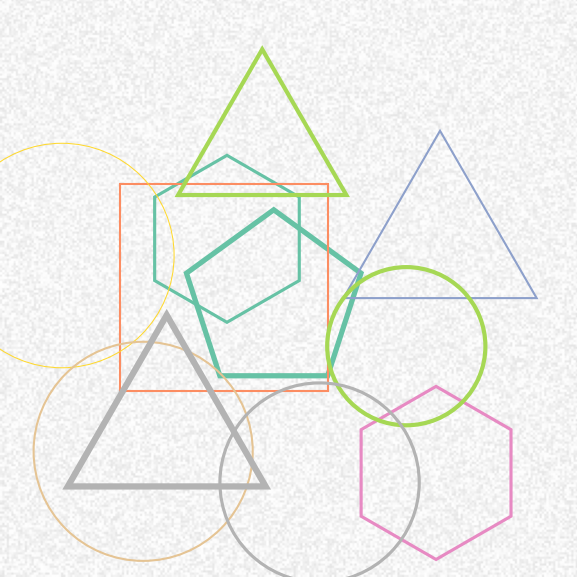[{"shape": "pentagon", "thickness": 2.5, "radius": 0.79, "center": [0.474, 0.477]}, {"shape": "hexagon", "thickness": 1.5, "radius": 0.72, "center": [0.393, 0.586]}, {"shape": "square", "thickness": 1, "radius": 0.9, "center": [0.388, 0.501]}, {"shape": "triangle", "thickness": 1, "radius": 0.97, "center": [0.762, 0.58]}, {"shape": "hexagon", "thickness": 1.5, "radius": 0.75, "center": [0.755, 0.18]}, {"shape": "circle", "thickness": 2, "radius": 0.68, "center": [0.704, 0.4]}, {"shape": "triangle", "thickness": 2, "radius": 0.84, "center": [0.454, 0.746]}, {"shape": "circle", "thickness": 0.5, "radius": 0.97, "center": [0.107, 0.557]}, {"shape": "circle", "thickness": 1, "radius": 0.95, "center": [0.248, 0.218]}, {"shape": "triangle", "thickness": 3, "radius": 0.99, "center": [0.289, 0.256]}, {"shape": "circle", "thickness": 1.5, "radius": 0.86, "center": [0.553, 0.164]}]